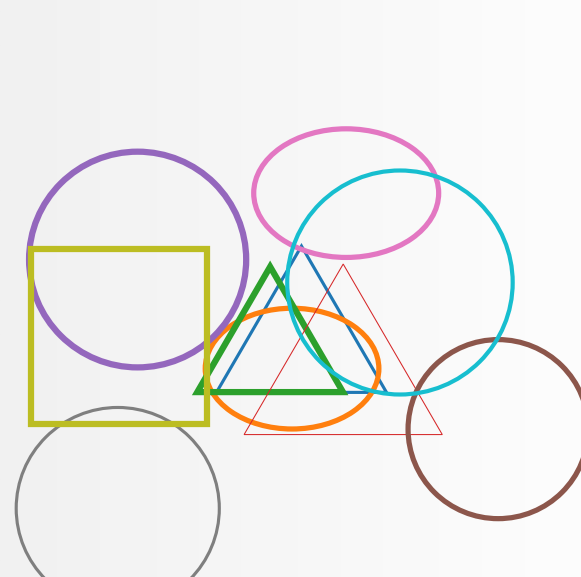[{"shape": "triangle", "thickness": 1.5, "radius": 0.84, "center": [0.519, 0.404]}, {"shape": "oval", "thickness": 2.5, "radius": 0.75, "center": [0.502, 0.361]}, {"shape": "triangle", "thickness": 3, "radius": 0.72, "center": [0.465, 0.393]}, {"shape": "triangle", "thickness": 0.5, "radius": 0.98, "center": [0.59, 0.345]}, {"shape": "circle", "thickness": 3, "radius": 0.93, "center": [0.237, 0.55]}, {"shape": "circle", "thickness": 2.5, "radius": 0.78, "center": [0.857, 0.256]}, {"shape": "oval", "thickness": 2.5, "radius": 0.8, "center": [0.596, 0.665]}, {"shape": "circle", "thickness": 1.5, "radius": 0.87, "center": [0.203, 0.119]}, {"shape": "square", "thickness": 3, "radius": 0.76, "center": [0.204, 0.416]}, {"shape": "circle", "thickness": 2, "radius": 0.97, "center": [0.688, 0.51]}]